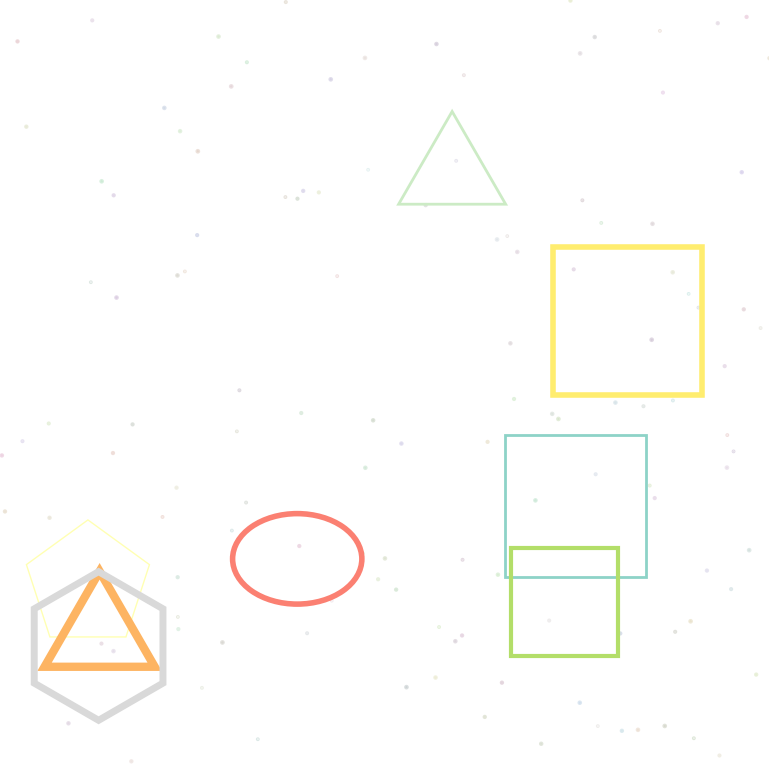[{"shape": "square", "thickness": 1, "radius": 0.46, "center": [0.747, 0.343]}, {"shape": "pentagon", "thickness": 0.5, "radius": 0.42, "center": [0.114, 0.241]}, {"shape": "oval", "thickness": 2, "radius": 0.42, "center": [0.386, 0.274]}, {"shape": "triangle", "thickness": 3, "radius": 0.41, "center": [0.129, 0.175]}, {"shape": "square", "thickness": 1.5, "radius": 0.35, "center": [0.733, 0.218]}, {"shape": "hexagon", "thickness": 2.5, "radius": 0.48, "center": [0.128, 0.161]}, {"shape": "triangle", "thickness": 1, "radius": 0.4, "center": [0.587, 0.775]}, {"shape": "square", "thickness": 2, "radius": 0.48, "center": [0.815, 0.583]}]